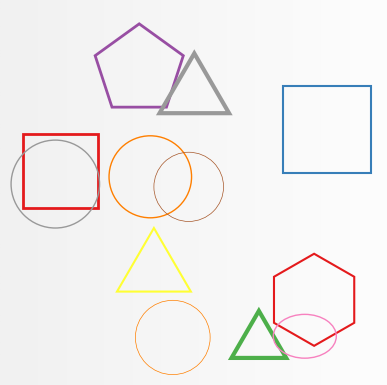[{"shape": "square", "thickness": 2, "radius": 0.48, "center": [0.155, 0.555]}, {"shape": "hexagon", "thickness": 1.5, "radius": 0.6, "center": [0.811, 0.221]}, {"shape": "square", "thickness": 1.5, "radius": 0.57, "center": [0.845, 0.663]}, {"shape": "triangle", "thickness": 3, "radius": 0.41, "center": [0.668, 0.111]}, {"shape": "pentagon", "thickness": 2, "radius": 0.6, "center": [0.359, 0.818]}, {"shape": "circle", "thickness": 1, "radius": 0.53, "center": [0.388, 0.541]}, {"shape": "circle", "thickness": 0.5, "radius": 0.48, "center": [0.446, 0.123]}, {"shape": "triangle", "thickness": 1.5, "radius": 0.55, "center": [0.397, 0.298]}, {"shape": "circle", "thickness": 0.5, "radius": 0.45, "center": [0.487, 0.515]}, {"shape": "oval", "thickness": 1, "radius": 0.41, "center": [0.787, 0.127]}, {"shape": "triangle", "thickness": 3, "radius": 0.52, "center": [0.501, 0.758]}, {"shape": "circle", "thickness": 1, "radius": 0.57, "center": [0.143, 0.522]}]